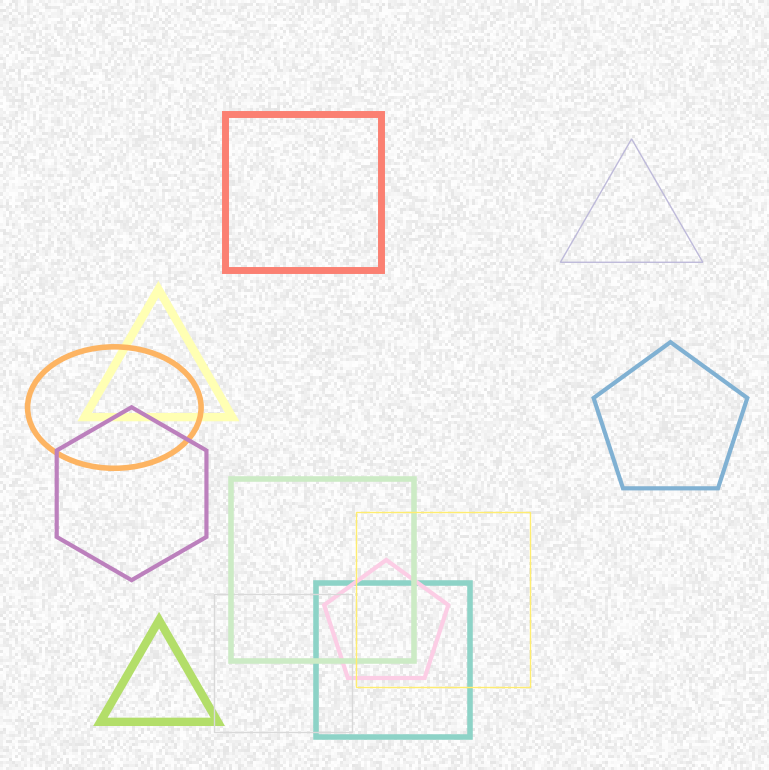[{"shape": "square", "thickness": 2, "radius": 0.5, "center": [0.511, 0.143]}, {"shape": "triangle", "thickness": 3, "radius": 0.55, "center": [0.206, 0.514]}, {"shape": "triangle", "thickness": 0.5, "radius": 0.53, "center": [0.82, 0.713]}, {"shape": "square", "thickness": 2.5, "radius": 0.51, "center": [0.394, 0.751]}, {"shape": "pentagon", "thickness": 1.5, "radius": 0.52, "center": [0.871, 0.451]}, {"shape": "oval", "thickness": 2, "radius": 0.56, "center": [0.148, 0.471]}, {"shape": "triangle", "thickness": 3, "radius": 0.44, "center": [0.207, 0.107]}, {"shape": "pentagon", "thickness": 1.5, "radius": 0.42, "center": [0.502, 0.188]}, {"shape": "square", "thickness": 0.5, "radius": 0.45, "center": [0.367, 0.139]}, {"shape": "hexagon", "thickness": 1.5, "radius": 0.56, "center": [0.171, 0.359]}, {"shape": "square", "thickness": 2, "radius": 0.59, "center": [0.419, 0.26]}, {"shape": "square", "thickness": 0.5, "radius": 0.57, "center": [0.575, 0.221]}]